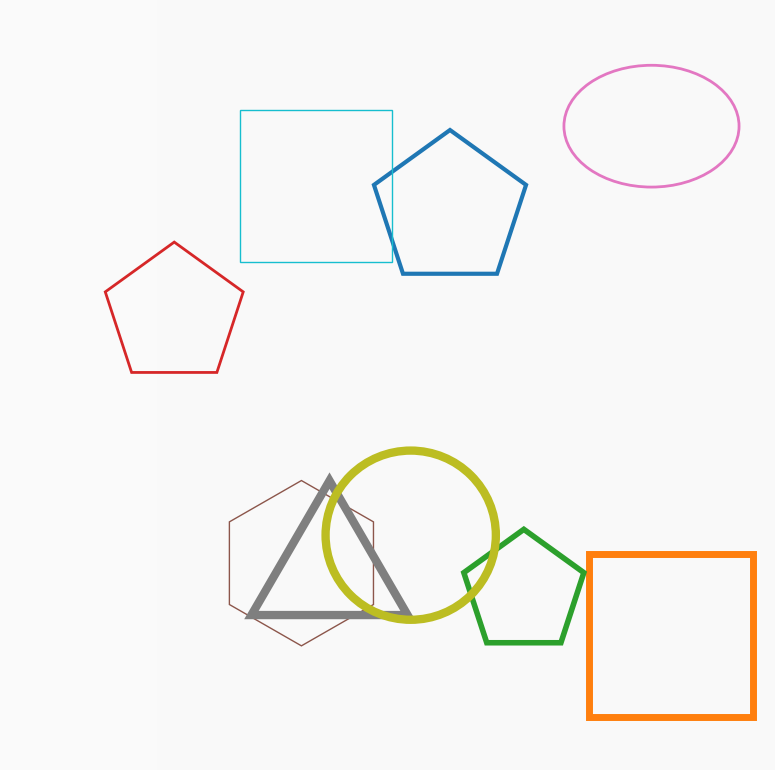[{"shape": "pentagon", "thickness": 1.5, "radius": 0.52, "center": [0.581, 0.728]}, {"shape": "square", "thickness": 2.5, "radius": 0.53, "center": [0.866, 0.175]}, {"shape": "pentagon", "thickness": 2, "radius": 0.41, "center": [0.676, 0.231]}, {"shape": "pentagon", "thickness": 1, "radius": 0.47, "center": [0.225, 0.592]}, {"shape": "hexagon", "thickness": 0.5, "radius": 0.54, "center": [0.389, 0.269]}, {"shape": "oval", "thickness": 1, "radius": 0.56, "center": [0.841, 0.836]}, {"shape": "triangle", "thickness": 3, "radius": 0.58, "center": [0.425, 0.259]}, {"shape": "circle", "thickness": 3, "radius": 0.55, "center": [0.53, 0.305]}, {"shape": "square", "thickness": 0.5, "radius": 0.49, "center": [0.408, 0.759]}]